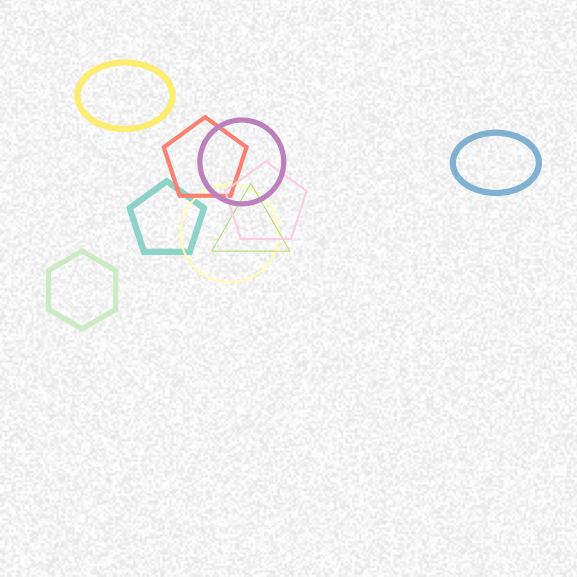[{"shape": "pentagon", "thickness": 3, "radius": 0.34, "center": [0.289, 0.618]}, {"shape": "circle", "thickness": 1, "radius": 0.42, "center": [0.397, 0.595]}, {"shape": "pentagon", "thickness": 2, "radius": 0.38, "center": [0.355, 0.721]}, {"shape": "oval", "thickness": 3, "radius": 0.37, "center": [0.859, 0.717]}, {"shape": "triangle", "thickness": 0.5, "radius": 0.39, "center": [0.434, 0.603]}, {"shape": "pentagon", "thickness": 1, "radius": 0.37, "center": [0.46, 0.645]}, {"shape": "circle", "thickness": 2.5, "radius": 0.36, "center": [0.419, 0.719]}, {"shape": "hexagon", "thickness": 2.5, "radius": 0.34, "center": [0.142, 0.497]}, {"shape": "oval", "thickness": 3, "radius": 0.41, "center": [0.216, 0.833]}]